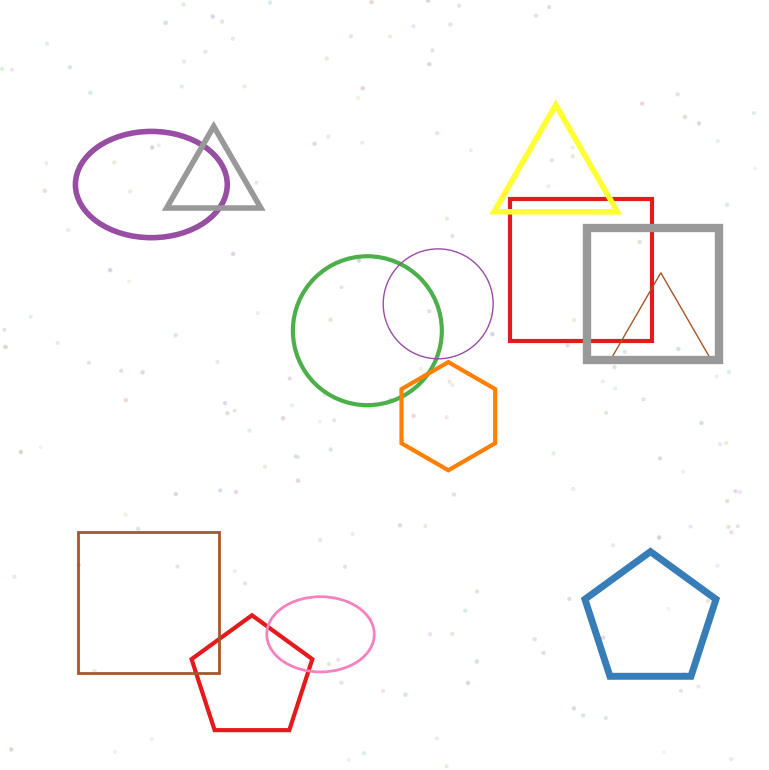[{"shape": "square", "thickness": 1.5, "radius": 0.46, "center": [0.755, 0.649]}, {"shape": "pentagon", "thickness": 1.5, "radius": 0.41, "center": [0.327, 0.118]}, {"shape": "pentagon", "thickness": 2.5, "radius": 0.45, "center": [0.845, 0.194]}, {"shape": "circle", "thickness": 1.5, "radius": 0.48, "center": [0.477, 0.571]}, {"shape": "circle", "thickness": 0.5, "radius": 0.36, "center": [0.569, 0.605]}, {"shape": "oval", "thickness": 2, "radius": 0.49, "center": [0.197, 0.76]}, {"shape": "hexagon", "thickness": 1.5, "radius": 0.35, "center": [0.582, 0.46]}, {"shape": "triangle", "thickness": 2, "radius": 0.46, "center": [0.722, 0.771]}, {"shape": "square", "thickness": 1, "radius": 0.46, "center": [0.193, 0.218]}, {"shape": "triangle", "thickness": 0.5, "radius": 0.38, "center": [0.858, 0.569]}, {"shape": "oval", "thickness": 1, "radius": 0.35, "center": [0.416, 0.176]}, {"shape": "triangle", "thickness": 2, "radius": 0.35, "center": [0.278, 0.765]}, {"shape": "square", "thickness": 3, "radius": 0.43, "center": [0.848, 0.618]}]